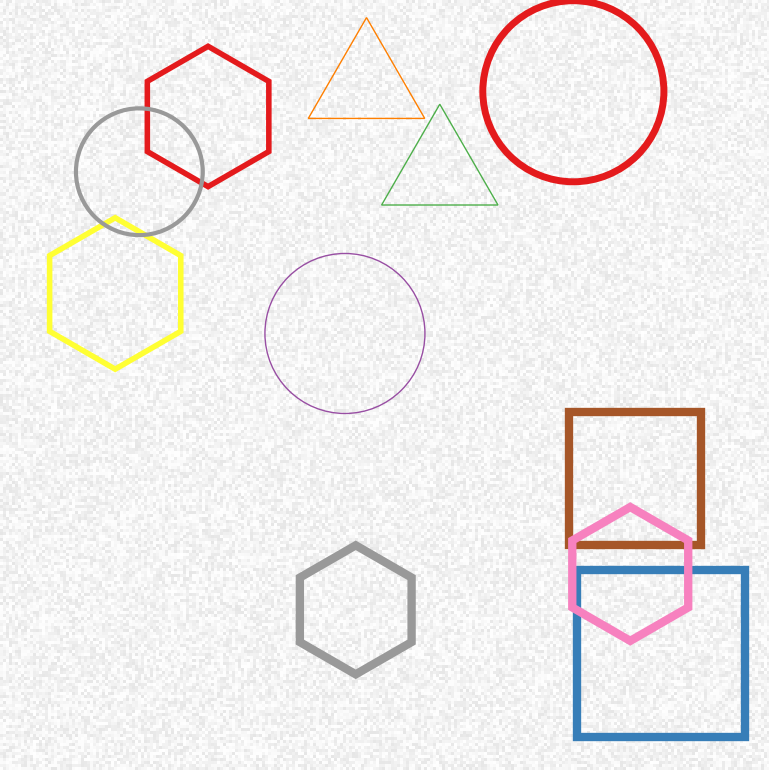[{"shape": "hexagon", "thickness": 2, "radius": 0.46, "center": [0.27, 0.849]}, {"shape": "circle", "thickness": 2.5, "radius": 0.59, "center": [0.745, 0.882]}, {"shape": "square", "thickness": 3, "radius": 0.54, "center": [0.858, 0.151]}, {"shape": "triangle", "thickness": 0.5, "radius": 0.44, "center": [0.571, 0.777]}, {"shape": "circle", "thickness": 0.5, "radius": 0.52, "center": [0.448, 0.567]}, {"shape": "triangle", "thickness": 0.5, "radius": 0.44, "center": [0.476, 0.89]}, {"shape": "hexagon", "thickness": 2, "radius": 0.49, "center": [0.15, 0.619]}, {"shape": "square", "thickness": 3, "radius": 0.43, "center": [0.825, 0.379]}, {"shape": "hexagon", "thickness": 3, "radius": 0.43, "center": [0.819, 0.255]}, {"shape": "hexagon", "thickness": 3, "radius": 0.42, "center": [0.462, 0.208]}, {"shape": "circle", "thickness": 1.5, "radius": 0.41, "center": [0.181, 0.777]}]